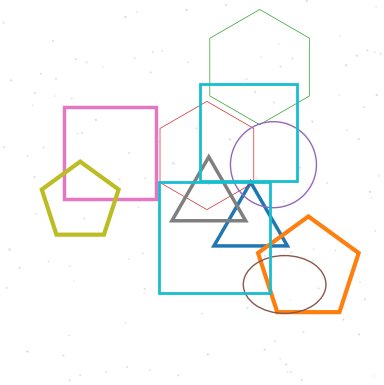[{"shape": "triangle", "thickness": 2.5, "radius": 0.55, "center": [0.651, 0.416]}, {"shape": "pentagon", "thickness": 3, "radius": 0.69, "center": [0.801, 0.3]}, {"shape": "hexagon", "thickness": 0.5, "radius": 0.75, "center": [0.675, 0.826]}, {"shape": "hexagon", "thickness": 0.5, "radius": 0.7, "center": [0.537, 0.596]}, {"shape": "circle", "thickness": 1, "radius": 0.56, "center": [0.71, 0.572]}, {"shape": "oval", "thickness": 1, "radius": 0.54, "center": [0.739, 0.261]}, {"shape": "square", "thickness": 2.5, "radius": 0.6, "center": [0.286, 0.603]}, {"shape": "triangle", "thickness": 2.5, "radius": 0.55, "center": [0.542, 0.482]}, {"shape": "pentagon", "thickness": 3, "radius": 0.52, "center": [0.208, 0.475]}, {"shape": "square", "thickness": 2, "radius": 0.63, "center": [0.645, 0.656]}, {"shape": "square", "thickness": 2, "radius": 0.72, "center": [0.557, 0.384]}]